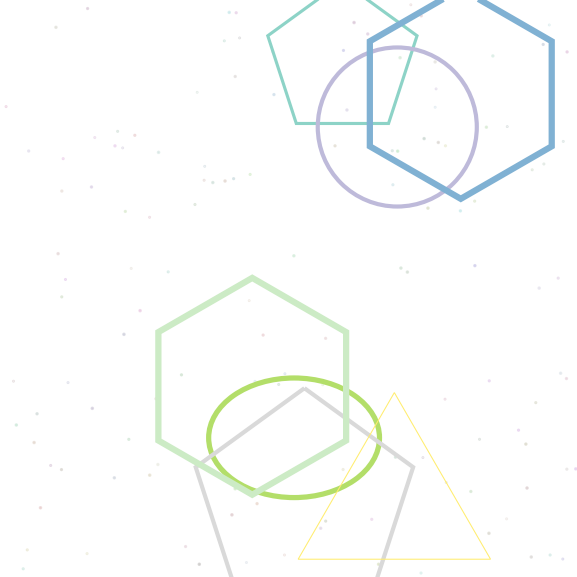[{"shape": "pentagon", "thickness": 1.5, "radius": 0.68, "center": [0.593, 0.895]}, {"shape": "circle", "thickness": 2, "radius": 0.69, "center": [0.688, 0.779]}, {"shape": "hexagon", "thickness": 3, "radius": 0.91, "center": [0.798, 0.837]}, {"shape": "oval", "thickness": 2.5, "radius": 0.74, "center": [0.509, 0.241]}, {"shape": "pentagon", "thickness": 2, "radius": 0.99, "center": [0.527, 0.129]}, {"shape": "hexagon", "thickness": 3, "radius": 0.94, "center": [0.437, 0.33]}, {"shape": "triangle", "thickness": 0.5, "radius": 0.96, "center": [0.683, 0.127]}]